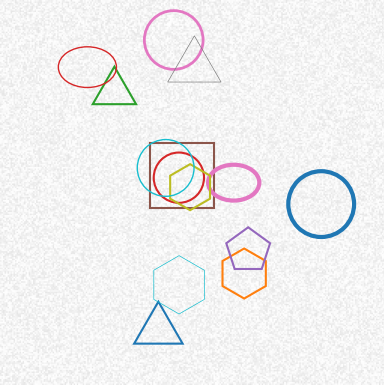[{"shape": "triangle", "thickness": 1.5, "radius": 0.36, "center": [0.411, 0.144]}, {"shape": "circle", "thickness": 3, "radius": 0.43, "center": [0.834, 0.47]}, {"shape": "hexagon", "thickness": 1.5, "radius": 0.32, "center": [0.634, 0.29]}, {"shape": "triangle", "thickness": 1.5, "radius": 0.33, "center": [0.297, 0.762]}, {"shape": "circle", "thickness": 1.5, "radius": 0.33, "center": [0.465, 0.538]}, {"shape": "oval", "thickness": 1, "radius": 0.38, "center": [0.227, 0.826]}, {"shape": "pentagon", "thickness": 1.5, "radius": 0.3, "center": [0.645, 0.35]}, {"shape": "square", "thickness": 1.5, "radius": 0.42, "center": [0.472, 0.544]}, {"shape": "oval", "thickness": 3, "radius": 0.33, "center": [0.607, 0.526]}, {"shape": "circle", "thickness": 2, "radius": 0.38, "center": [0.451, 0.896]}, {"shape": "triangle", "thickness": 0.5, "radius": 0.4, "center": [0.505, 0.827]}, {"shape": "hexagon", "thickness": 1.5, "radius": 0.3, "center": [0.494, 0.514]}, {"shape": "hexagon", "thickness": 0.5, "radius": 0.38, "center": [0.465, 0.26]}, {"shape": "circle", "thickness": 1, "radius": 0.37, "center": [0.43, 0.564]}]